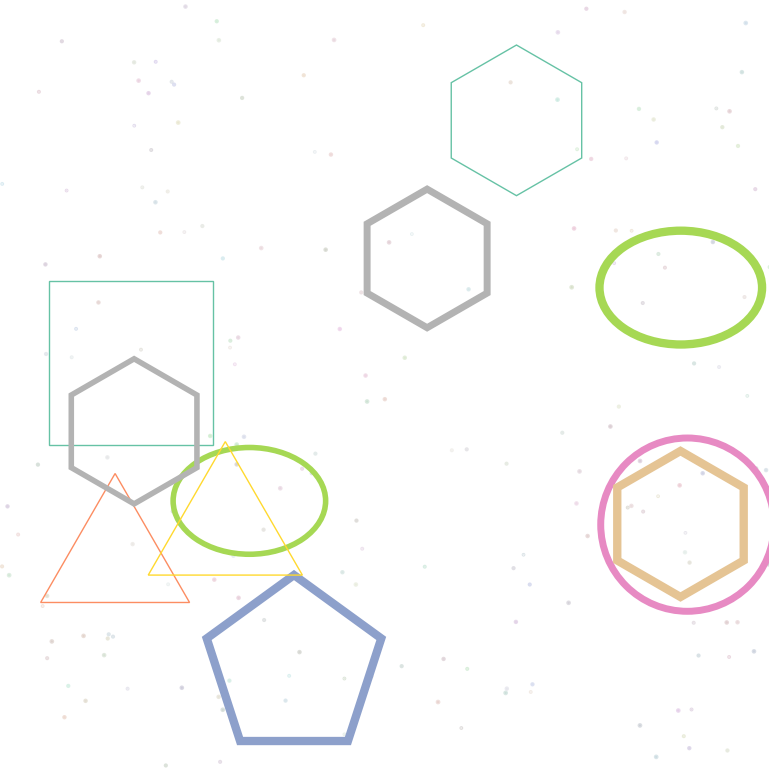[{"shape": "square", "thickness": 0.5, "radius": 0.53, "center": [0.17, 0.529]}, {"shape": "hexagon", "thickness": 0.5, "radius": 0.49, "center": [0.671, 0.844]}, {"shape": "triangle", "thickness": 0.5, "radius": 0.56, "center": [0.149, 0.273]}, {"shape": "pentagon", "thickness": 3, "radius": 0.6, "center": [0.382, 0.134]}, {"shape": "circle", "thickness": 2.5, "radius": 0.56, "center": [0.893, 0.319]}, {"shape": "oval", "thickness": 3, "radius": 0.53, "center": [0.884, 0.626]}, {"shape": "oval", "thickness": 2, "radius": 0.5, "center": [0.324, 0.35]}, {"shape": "triangle", "thickness": 0.5, "radius": 0.58, "center": [0.293, 0.311]}, {"shape": "hexagon", "thickness": 3, "radius": 0.47, "center": [0.884, 0.319]}, {"shape": "hexagon", "thickness": 2.5, "radius": 0.45, "center": [0.555, 0.664]}, {"shape": "hexagon", "thickness": 2, "radius": 0.47, "center": [0.174, 0.44]}]